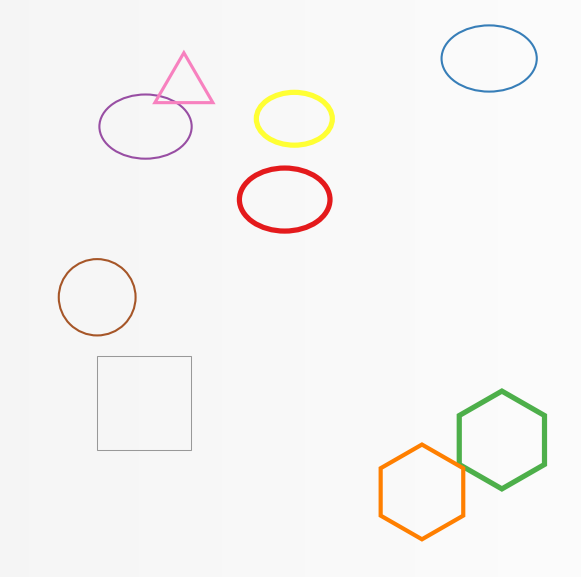[{"shape": "oval", "thickness": 2.5, "radius": 0.39, "center": [0.49, 0.654]}, {"shape": "oval", "thickness": 1, "radius": 0.41, "center": [0.842, 0.898]}, {"shape": "hexagon", "thickness": 2.5, "radius": 0.42, "center": [0.863, 0.237]}, {"shape": "oval", "thickness": 1, "radius": 0.4, "center": [0.25, 0.78]}, {"shape": "hexagon", "thickness": 2, "radius": 0.41, "center": [0.726, 0.147]}, {"shape": "oval", "thickness": 2.5, "radius": 0.33, "center": [0.506, 0.793]}, {"shape": "circle", "thickness": 1, "radius": 0.33, "center": [0.167, 0.484]}, {"shape": "triangle", "thickness": 1.5, "radius": 0.29, "center": [0.316, 0.85]}, {"shape": "square", "thickness": 0.5, "radius": 0.4, "center": [0.248, 0.301]}]